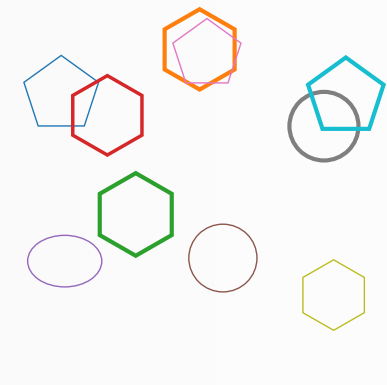[{"shape": "pentagon", "thickness": 1, "radius": 0.51, "center": [0.158, 0.755]}, {"shape": "hexagon", "thickness": 3, "radius": 0.52, "center": [0.515, 0.872]}, {"shape": "hexagon", "thickness": 3, "radius": 0.54, "center": [0.35, 0.443]}, {"shape": "hexagon", "thickness": 2.5, "radius": 0.52, "center": [0.277, 0.7]}, {"shape": "oval", "thickness": 1, "radius": 0.48, "center": [0.167, 0.322]}, {"shape": "circle", "thickness": 1, "radius": 0.44, "center": [0.575, 0.33]}, {"shape": "pentagon", "thickness": 1, "radius": 0.46, "center": [0.534, 0.859]}, {"shape": "circle", "thickness": 3, "radius": 0.45, "center": [0.836, 0.672]}, {"shape": "hexagon", "thickness": 1, "radius": 0.46, "center": [0.861, 0.234]}, {"shape": "pentagon", "thickness": 3, "radius": 0.51, "center": [0.892, 0.748]}]